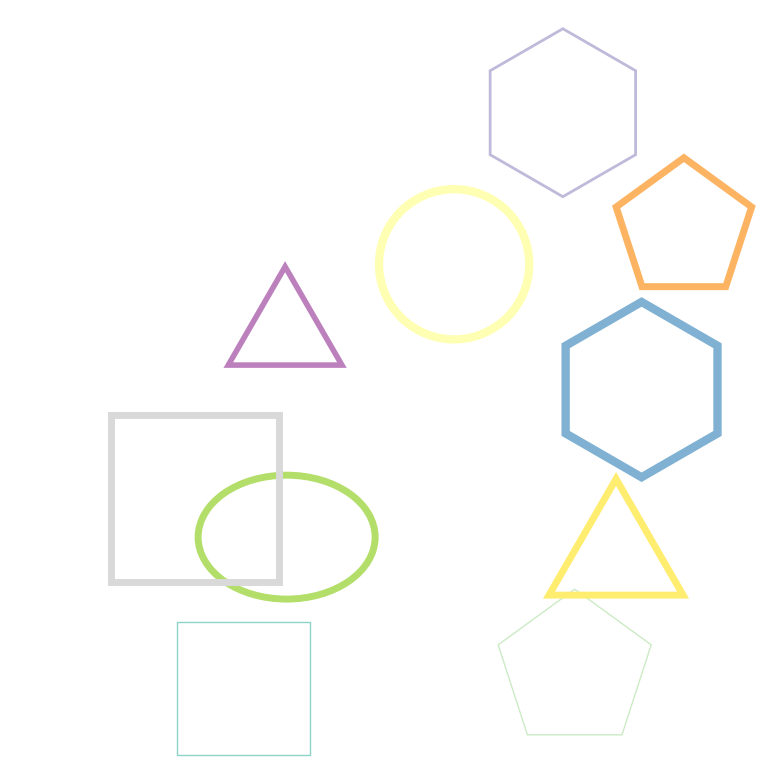[{"shape": "square", "thickness": 0.5, "radius": 0.43, "center": [0.316, 0.106]}, {"shape": "circle", "thickness": 3, "radius": 0.49, "center": [0.59, 0.657]}, {"shape": "hexagon", "thickness": 1, "radius": 0.55, "center": [0.731, 0.854]}, {"shape": "hexagon", "thickness": 3, "radius": 0.57, "center": [0.833, 0.494]}, {"shape": "pentagon", "thickness": 2.5, "radius": 0.46, "center": [0.888, 0.703]}, {"shape": "oval", "thickness": 2.5, "radius": 0.57, "center": [0.372, 0.302]}, {"shape": "square", "thickness": 2.5, "radius": 0.54, "center": [0.253, 0.352]}, {"shape": "triangle", "thickness": 2, "radius": 0.43, "center": [0.37, 0.568]}, {"shape": "pentagon", "thickness": 0.5, "radius": 0.52, "center": [0.746, 0.13]}, {"shape": "triangle", "thickness": 2.5, "radius": 0.5, "center": [0.8, 0.277]}]